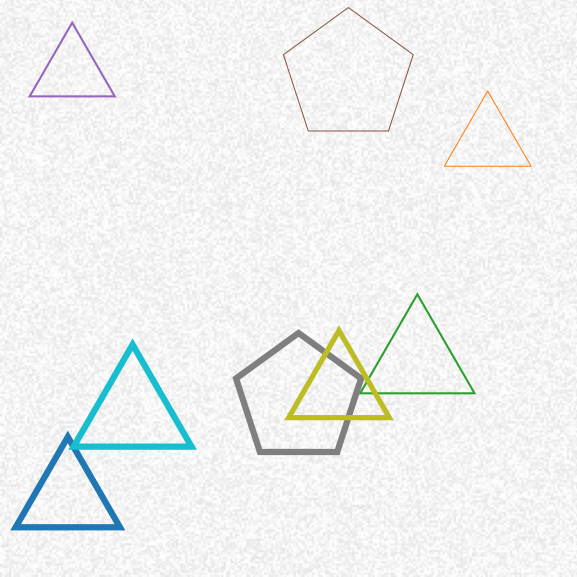[{"shape": "triangle", "thickness": 3, "radius": 0.52, "center": [0.117, 0.138]}, {"shape": "triangle", "thickness": 0.5, "radius": 0.43, "center": [0.845, 0.755]}, {"shape": "triangle", "thickness": 1, "radius": 0.57, "center": [0.723, 0.375]}, {"shape": "triangle", "thickness": 1, "radius": 0.43, "center": [0.125, 0.875]}, {"shape": "pentagon", "thickness": 0.5, "radius": 0.59, "center": [0.603, 0.868]}, {"shape": "pentagon", "thickness": 3, "radius": 0.57, "center": [0.517, 0.309]}, {"shape": "triangle", "thickness": 2.5, "radius": 0.5, "center": [0.587, 0.326]}, {"shape": "triangle", "thickness": 3, "radius": 0.59, "center": [0.23, 0.285]}]